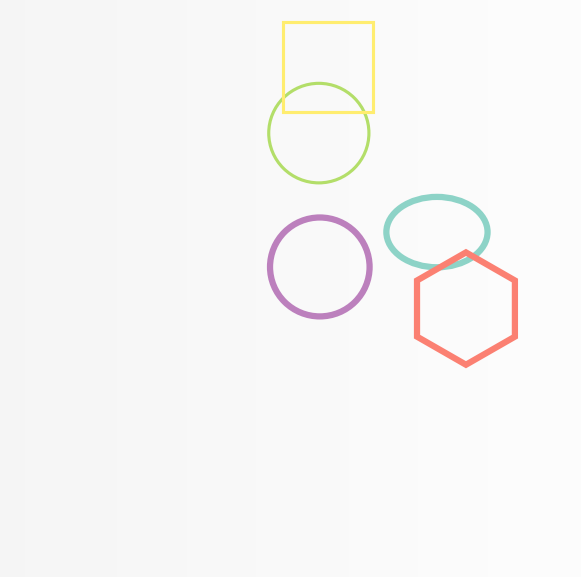[{"shape": "oval", "thickness": 3, "radius": 0.44, "center": [0.752, 0.597]}, {"shape": "hexagon", "thickness": 3, "radius": 0.49, "center": [0.802, 0.465]}, {"shape": "circle", "thickness": 1.5, "radius": 0.43, "center": [0.549, 0.769]}, {"shape": "circle", "thickness": 3, "radius": 0.43, "center": [0.55, 0.537]}, {"shape": "square", "thickness": 1.5, "radius": 0.39, "center": [0.565, 0.884]}]